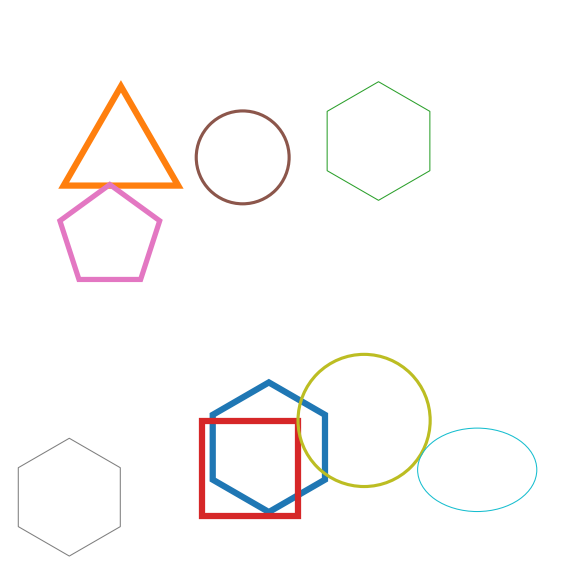[{"shape": "hexagon", "thickness": 3, "radius": 0.56, "center": [0.466, 0.225]}, {"shape": "triangle", "thickness": 3, "radius": 0.57, "center": [0.209, 0.735]}, {"shape": "hexagon", "thickness": 0.5, "radius": 0.51, "center": [0.655, 0.755]}, {"shape": "square", "thickness": 3, "radius": 0.41, "center": [0.433, 0.188]}, {"shape": "circle", "thickness": 1.5, "radius": 0.4, "center": [0.42, 0.727]}, {"shape": "pentagon", "thickness": 2.5, "radius": 0.45, "center": [0.19, 0.589]}, {"shape": "hexagon", "thickness": 0.5, "radius": 0.51, "center": [0.12, 0.138]}, {"shape": "circle", "thickness": 1.5, "radius": 0.57, "center": [0.63, 0.271]}, {"shape": "oval", "thickness": 0.5, "radius": 0.52, "center": [0.826, 0.186]}]